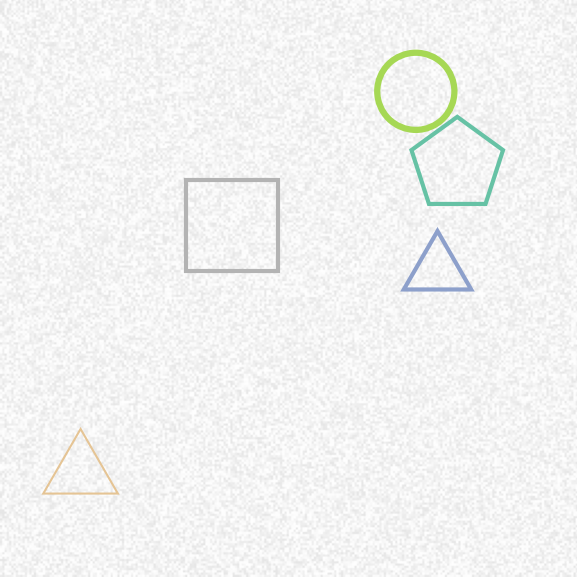[{"shape": "pentagon", "thickness": 2, "radius": 0.42, "center": [0.792, 0.713]}, {"shape": "triangle", "thickness": 2, "radius": 0.34, "center": [0.758, 0.532]}, {"shape": "circle", "thickness": 3, "radius": 0.33, "center": [0.72, 0.841]}, {"shape": "triangle", "thickness": 1, "radius": 0.37, "center": [0.14, 0.182]}, {"shape": "square", "thickness": 2, "radius": 0.4, "center": [0.402, 0.608]}]